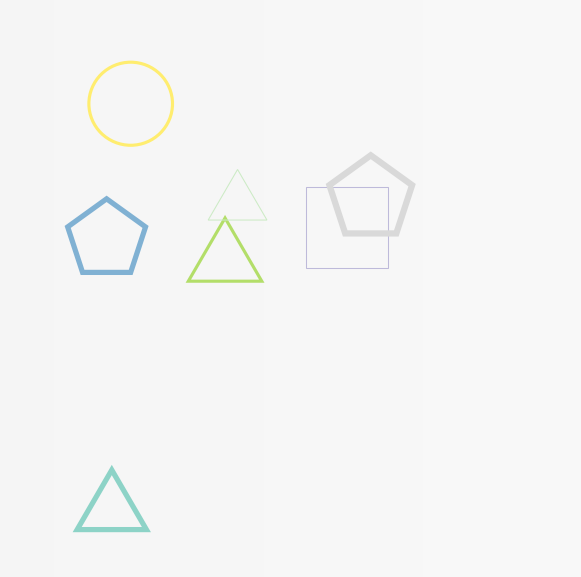[{"shape": "triangle", "thickness": 2.5, "radius": 0.34, "center": [0.192, 0.116]}, {"shape": "square", "thickness": 0.5, "radius": 0.35, "center": [0.597, 0.605]}, {"shape": "pentagon", "thickness": 2.5, "radius": 0.35, "center": [0.183, 0.584]}, {"shape": "triangle", "thickness": 1.5, "radius": 0.36, "center": [0.387, 0.549]}, {"shape": "pentagon", "thickness": 3, "radius": 0.37, "center": [0.638, 0.655]}, {"shape": "triangle", "thickness": 0.5, "radius": 0.29, "center": [0.409, 0.647]}, {"shape": "circle", "thickness": 1.5, "radius": 0.36, "center": [0.225, 0.82]}]